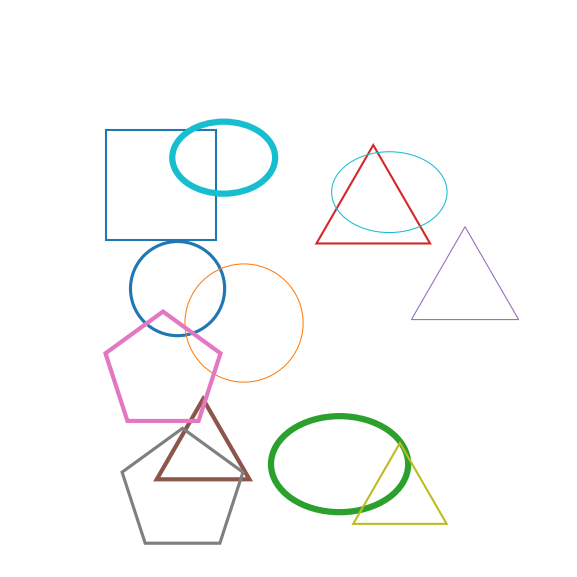[{"shape": "circle", "thickness": 1.5, "radius": 0.41, "center": [0.307, 0.499]}, {"shape": "square", "thickness": 1, "radius": 0.48, "center": [0.279, 0.678]}, {"shape": "circle", "thickness": 0.5, "radius": 0.51, "center": [0.423, 0.44]}, {"shape": "oval", "thickness": 3, "radius": 0.59, "center": [0.588, 0.195]}, {"shape": "triangle", "thickness": 1, "radius": 0.57, "center": [0.646, 0.634]}, {"shape": "triangle", "thickness": 0.5, "radius": 0.54, "center": [0.805, 0.499]}, {"shape": "triangle", "thickness": 2, "radius": 0.46, "center": [0.352, 0.215]}, {"shape": "pentagon", "thickness": 2, "radius": 0.52, "center": [0.282, 0.355]}, {"shape": "pentagon", "thickness": 1.5, "radius": 0.55, "center": [0.316, 0.148]}, {"shape": "triangle", "thickness": 1, "radius": 0.47, "center": [0.693, 0.139]}, {"shape": "oval", "thickness": 3, "radius": 0.45, "center": [0.387, 0.726]}, {"shape": "oval", "thickness": 0.5, "radius": 0.5, "center": [0.674, 0.666]}]